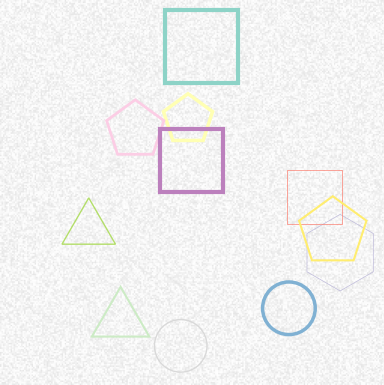[{"shape": "square", "thickness": 3, "radius": 0.48, "center": [0.524, 0.879]}, {"shape": "pentagon", "thickness": 2.5, "radius": 0.34, "center": [0.488, 0.689]}, {"shape": "hexagon", "thickness": 0.5, "radius": 0.5, "center": [0.884, 0.344]}, {"shape": "square", "thickness": 0.5, "radius": 0.35, "center": [0.817, 0.489]}, {"shape": "circle", "thickness": 2.5, "radius": 0.34, "center": [0.75, 0.199]}, {"shape": "triangle", "thickness": 1, "radius": 0.4, "center": [0.23, 0.406]}, {"shape": "pentagon", "thickness": 2, "radius": 0.39, "center": [0.351, 0.663]}, {"shape": "circle", "thickness": 1, "radius": 0.34, "center": [0.469, 0.102]}, {"shape": "square", "thickness": 3, "radius": 0.41, "center": [0.497, 0.584]}, {"shape": "triangle", "thickness": 1.5, "radius": 0.43, "center": [0.313, 0.169]}, {"shape": "pentagon", "thickness": 1.5, "radius": 0.46, "center": [0.864, 0.398]}]